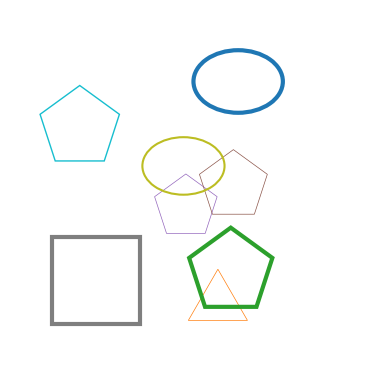[{"shape": "oval", "thickness": 3, "radius": 0.58, "center": [0.619, 0.788]}, {"shape": "triangle", "thickness": 0.5, "radius": 0.44, "center": [0.566, 0.212]}, {"shape": "pentagon", "thickness": 3, "radius": 0.57, "center": [0.599, 0.295]}, {"shape": "pentagon", "thickness": 0.5, "radius": 0.43, "center": [0.483, 0.463]}, {"shape": "pentagon", "thickness": 0.5, "radius": 0.46, "center": [0.606, 0.519]}, {"shape": "square", "thickness": 3, "radius": 0.57, "center": [0.25, 0.272]}, {"shape": "oval", "thickness": 1.5, "radius": 0.53, "center": [0.477, 0.569]}, {"shape": "pentagon", "thickness": 1, "radius": 0.54, "center": [0.207, 0.67]}]